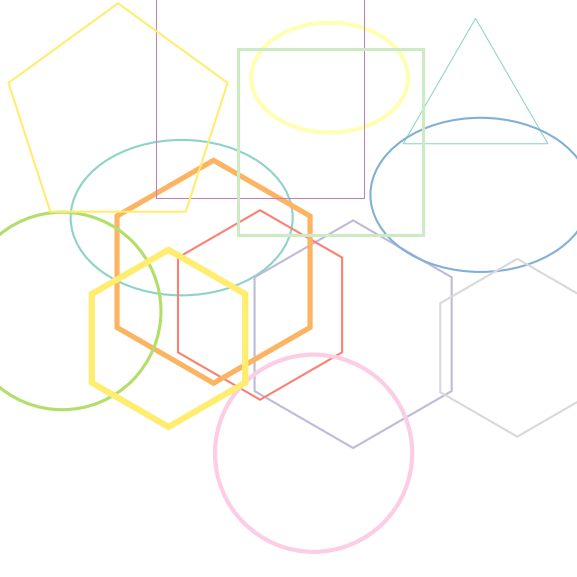[{"shape": "triangle", "thickness": 0.5, "radius": 0.72, "center": [0.824, 0.823]}, {"shape": "oval", "thickness": 1, "radius": 0.96, "center": [0.315, 0.622]}, {"shape": "oval", "thickness": 2, "radius": 0.68, "center": [0.571, 0.865]}, {"shape": "hexagon", "thickness": 1, "radius": 0.99, "center": [0.611, 0.42]}, {"shape": "hexagon", "thickness": 1, "radius": 0.82, "center": [0.45, 0.471]}, {"shape": "oval", "thickness": 1, "radius": 0.95, "center": [0.832, 0.662]}, {"shape": "hexagon", "thickness": 2.5, "radius": 0.96, "center": [0.37, 0.529]}, {"shape": "circle", "thickness": 1.5, "radius": 0.86, "center": [0.108, 0.461]}, {"shape": "circle", "thickness": 2, "radius": 0.85, "center": [0.543, 0.214]}, {"shape": "hexagon", "thickness": 1, "radius": 0.77, "center": [0.896, 0.397]}, {"shape": "square", "thickness": 0.5, "radius": 0.9, "center": [0.45, 0.837]}, {"shape": "square", "thickness": 1.5, "radius": 0.8, "center": [0.572, 0.753]}, {"shape": "pentagon", "thickness": 1, "radius": 1.0, "center": [0.204, 0.794]}, {"shape": "hexagon", "thickness": 3, "radius": 0.77, "center": [0.292, 0.413]}]